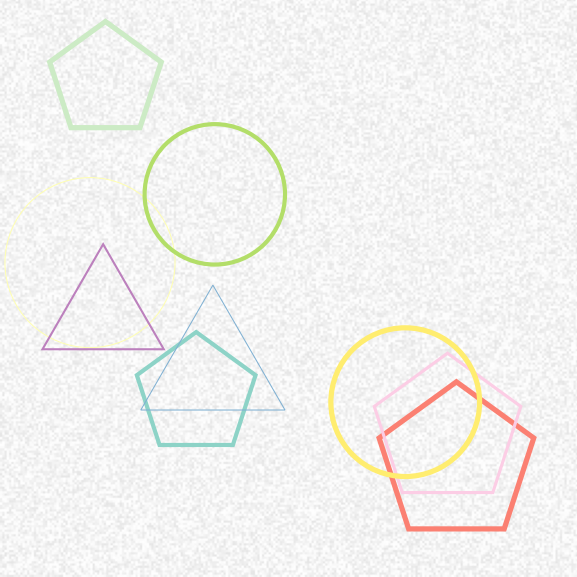[{"shape": "pentagon", "thickness": 2, "radius": 0.54, "center": [0.34, 0.316]}, {"shape": "circle", "thickness": 0.5, "radius": 0.74, "center": [0.156, 0.544]}, {"shape": "pentagon", "thickness": 2.5, "radius": 0.7, "center": [0.79, 0.197]}, {"shape": "triangle", "thickness": 0.5, "radius": 0.72, "center": [0.369, 0.361]}, {"shape": "circle", "thickness": 2, "radius": 0.61, "center": [0.372, 0.663]}, {"shape": "pentagon", "thickness": 1.5, "radius": 0.67, "center": [0.775, 0.254]}, {"shape": "triangle", "thickness": 1, "radius": 0.61, "center": [0.179, 0.455]}, {"shape": "pentagon", "thickness": 2.5, "radius": 0.51, "center": [0.183, 0.86]}, {"shape": "circle", "thickness": 2.5, "radius": 0.64, "center": [0.702, 0.303]}]